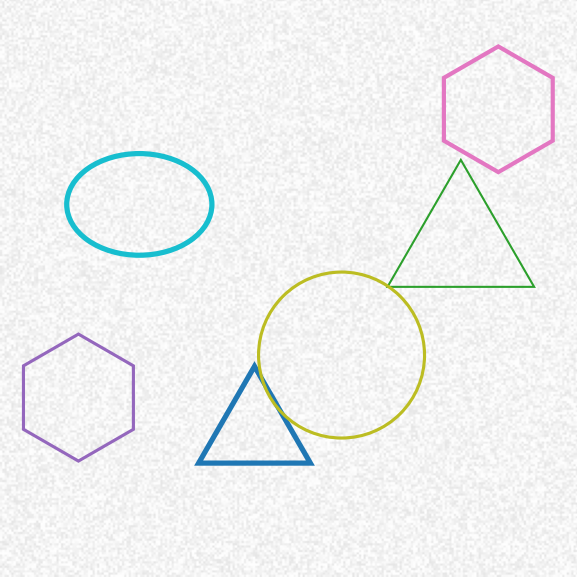[{"shape": "triangle", "thickness": 2.5, "radius": 0.56, "center": [0.441, 0.253]}, {"shape": "triangle", "thickness": 1, "radius": 0.73, "center": [0.798, 0.576]}, {"shape": "hexagon", "thickness": 1.5, "radius": 0.55, "center": [0.136, 0.311]}, {"shape": "hexagon", "thickness": 2, "radius": 0.54, "center": [0.863, 0.81]}, {"shape": "circle", "thickness": 1.5, "radius": 0.72, "center": [0.591, 0.384]}, {"shape": "oval", "thickness": 2.5, "radius": 0.63, "center": [0.241, 0.645]}]